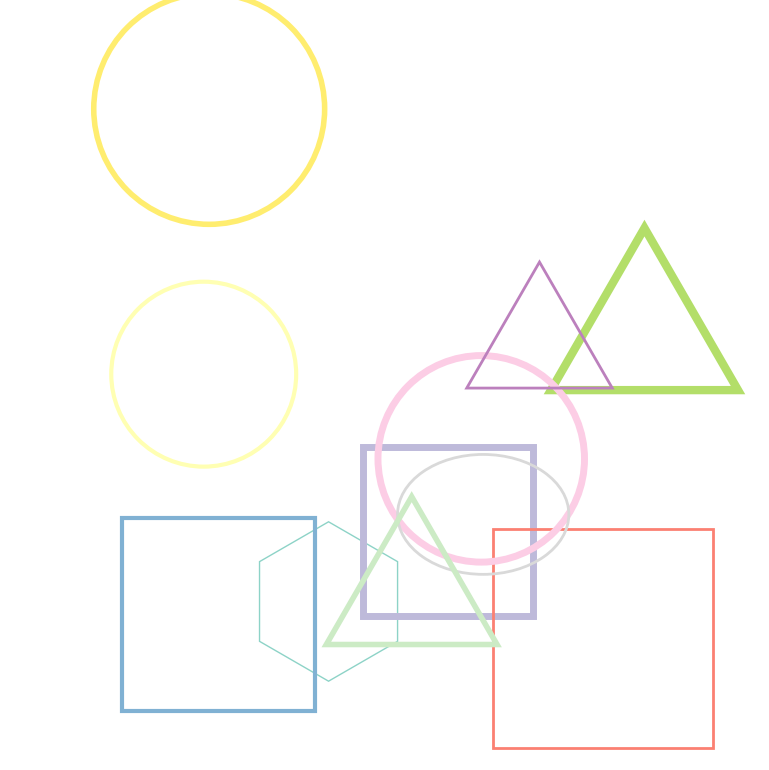[{"shape": "hexagon", "thickness": 0.5, "radius": 0.52, "center": [0.427, 0.219]}, {"shape": "circle", "thickness": 1.5, "radius": 0.6, "center": [0.265, 0.514]}, {"shape": "square", "thickness": 2.5, "radius": 0.55, "center": [0.582, 0.31]}, {"shape": "square", "thickness": 1, "radius": 0.71, "center": [0.783, 0.171]}, {"shape": "square", "thickness": 1.5, "radius": 0.63, "center": [0.284, 0.202]}, {"shape": "triangle", "thickness": 3, "radius": 0.7, "center": [0.837, 0.564]}, {"shape": "circle", "thickness": 2.5, "radius": 0.67, "center": [0.625, 0.404]}, {"shape": "oval", "thickness": 1, "radius": 0.56, "center": [0.628, 0.332]}, {"shape": "triangle", "thickness": 1, "radius": 0.55, "center": [0.701, 0.551]}, {"shape": "triangle", "thickness": 2, "radius": 0.64, "center": [0.535, 0.227]}, {"shape": "circle", "thickness": 2, "radius": 0.75, "center": [0.272, 0.859]}]